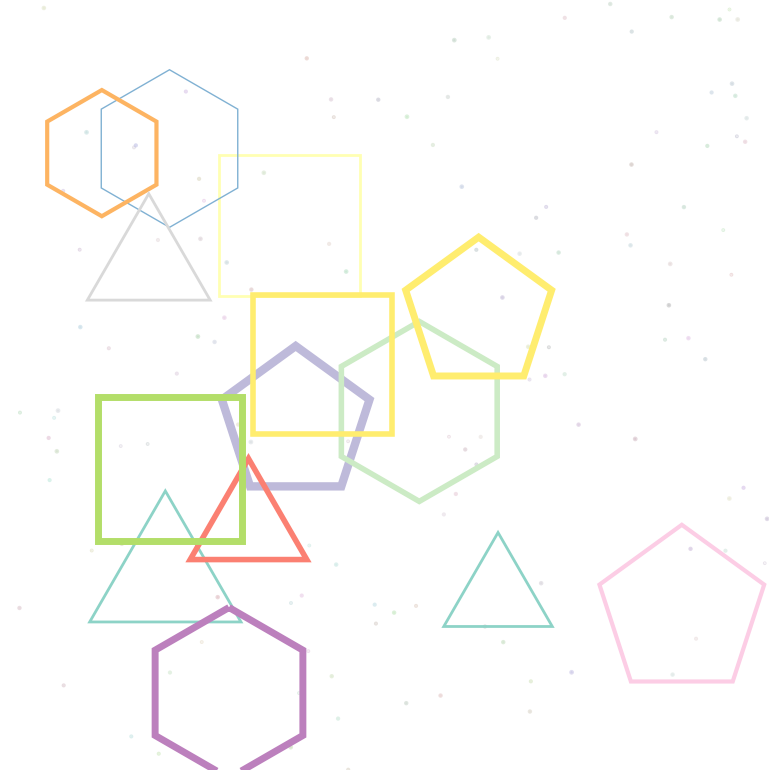[{"shape": "triangle", "thickness": 1, "radius": 0.57, "center": [0.215, 0.249]}, {"shape": "triangle", "thickness": 1, "radius": 0.41, "center": [0.647, 0.227]}, {"shape": "square", "thickness": 1, "radius": 0.46, "center": [0.376, 0.707]}, {"shape": "pentagon", "thickness": 3, "radius": 0.5, "center": [0.384, 0.45]}, {"shape": "triangle", "thickness": 2, "radius": 0.44, "center": [0.323, 0.317]}, {"shape": "hexagon", "thickness": 0.5, "radius": 0.51, "center": [0.22, 0.807]}, {"shape": "hexagon", "thickness": 1.5, "radius": 0.41, "center": [0.132, 0.801]}, {"shape": "square", "thickness": 2.5, "radius": 0.47, "center": [0.221, 0.391]}, {"shape": "pentagon", "thickness": 1.5, "radius": 0.56, "center": [0.885, 0.206]}, {"shape": "triangle", "thickness": 1, "radius": 0.46, "center": [0.193, 0.656]}, {"shape": "hexagon", "thickness": 2.5, "radius": 0.55, "center": [0.297, 0.1]}, {"shape": "hexagon", "thickness": 2, "radius": 0.58, "center": [0.545, 0.466]}, {"shape": "pentagon", "thickness": 2.5, "radius": 0.5, "center": [0.622, 0.592]}, {"shape": "square", "thickness": 2, "radius": 0.45, "center": [0.419, 0.527]}]